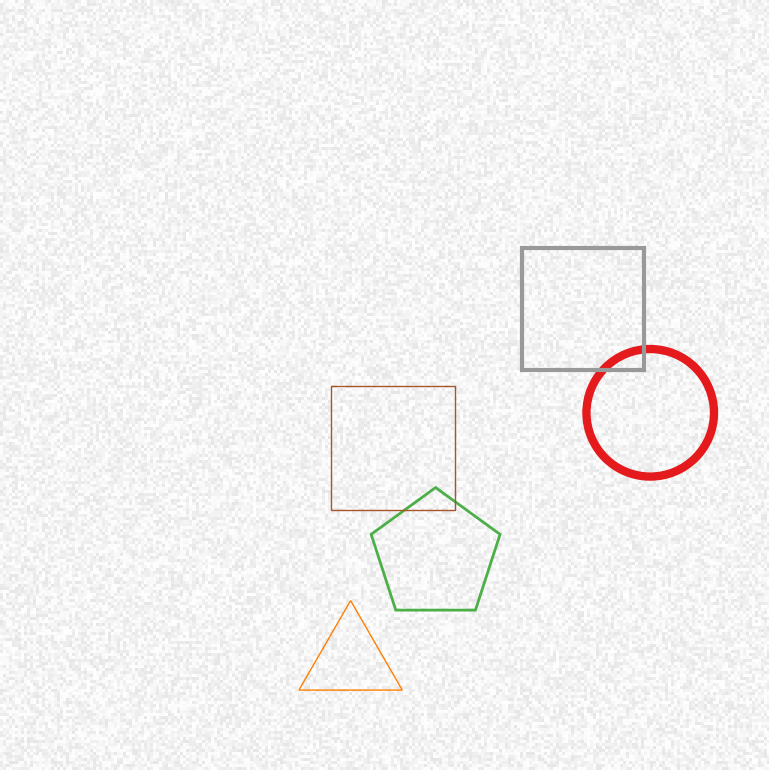[{"shape": "circle", "thickness": 3, "radius": 0.41, "center": [0.844, 0.464]}, {"shape": "pentagon", "thickness": 1, "radius": 0.44, "center": [0.566, 0.279]}, {"shape": "triangle", "thickness": 0.5, "radius": 0.39, "center": [0.455, 0.143]}, {"shape": "square", "thickness": 0.5, "radius": 0.4, "center": [0.51, 0.418]}, {"shape": "square", "thickness": 1.5, "radius": 0.4, "center": [0.758, 0.598]}]